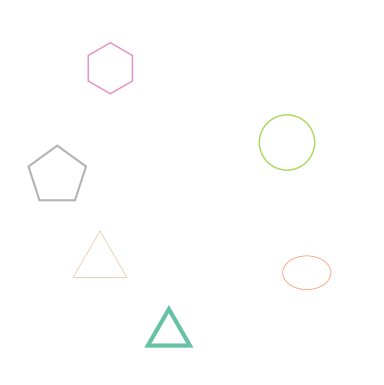[{"shape": "triangle", "thickness": 3, "radius": 0.32, "center": [0.439, 0.134]}, {"shape": "oval", "thickness": 0.5, "radius": 0.31, "center": [0.797, 0.292]}, {"shape": "hexagon", "thickness": 1, "radius": 0.33, "center": [0.287, 0.823]}, {"shape": "circle", "thickness": 1, "radius": 0.36, "center": [0.745, 0.63]}, {"shape": "triangle", "thickness": 0.5, "radius": 0.4, "center": [0.26, 0.32]}, {"shape": "pentagon", "thickness": 1.5, "radius": 0.39, "center": [0.149, 0.543]}]